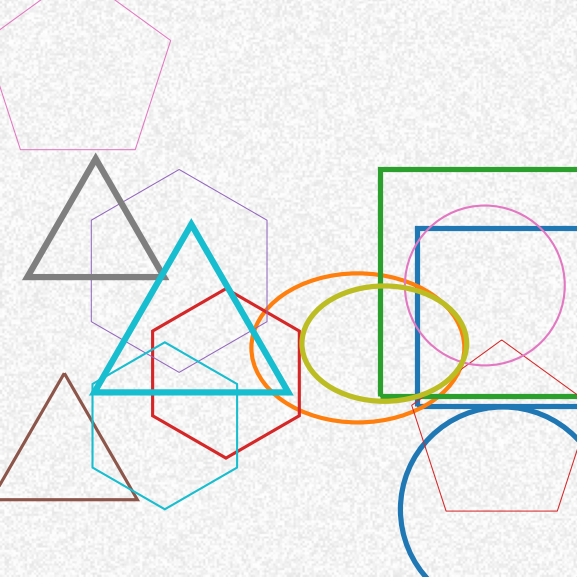[{"shape": "square", "thickness": 2.5, "radius": 0.77, "center": [0.876, 0.45]}, {"shape": "circle", "thickness": 2.5, "radius": 0.89, "center": [0.871, 0.117]}, {"shape": "oval", "thickness": 2, "radius": 0.92, "center": [0.62, 0.397]}, {"shape": "square", "thickness": 2.5, "radius": 0.98, "center": [0.854, 0.51]}, {"shape": "pentagon", "thickness": 0.5, "radius": 0.82, "center": [0.869, 0.247]}, {"shape": "hexagon", "thickness": 1.5, "radius": 0.73, "center": [0.391, 0.353]}, {"shape": "hexagon", "thickness": 0.5, "radius": 0.88, "center": [0.31, 0.53]}, {"shape": "triangle", "thickness": 1.5, "radius": 0.73, "center": [0.111, 0.207]}, {"shape": "circle", "thickness": 1, "radius": 0.69, "center": [0.84, 0.505]}, {"shape": "pentagon", "thickness": 0.5, "radius": 0.85, "center": [0.135, 0.877]}, {"shape": "triangle", "thickness": 3, "radius": 0.68, "center": [0.166, 0.588]}, {"shape": "oval", "thickness": 2.5, "radius": 0.71, "center": [0.665, 0.404]}, {"shape": "hexagon", "thickness": 1, "radius": 0.72, "center": [0.285, 0.262]}, {"shape": "triangle", "thickness": 3, "radius": 0.97, "center": [0.331, 0.417]}]